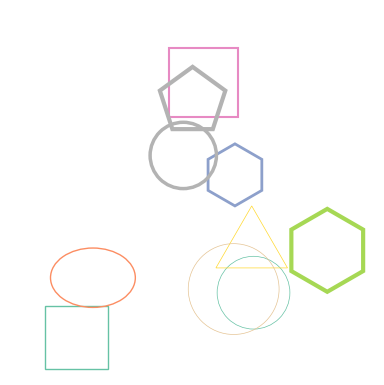[{"shape": "circle", "thickness": 0.5, "radius": 0.47, "center": [0.658, 0.24]}, {"shape": "square", "thickness": 1, "radius": 0.41, "center": [0.199, 0.124]}, {"shape": "oval", "thickness": 1, "radius": 0.55, "center": [0.241, 0.279]}, {"shape": "hexagon", "thickness": 2, "radius": 0.4, "center": [0.61, 0.546]}, {"shape": "square", "thickness": 1.5, "radius": 0.45, "center": [0.528, 0.786]}, {"shape": "hexagon", "thickness": 3, "radius": 0.54, "center": [0.85, 0.35]}, {"shape": "triangle", "thickness": 0.5, "radius": 0.54, "center": [0.654, 0.358]}, {"shape": "circle", "thickness": 0.5, "radius": 0.59, "center": [0.607, 0.249]}, {"shape": "pentagon", "thickness": 3, "radius": 0.45, "center": [0.5, 0.737]}, {"shape": "circle", "thickness": 2.5, "radius": 0.43, "center": [0.476, 0.596]}]